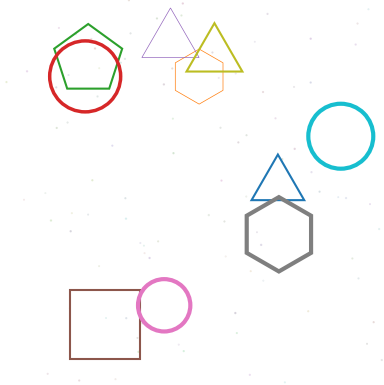[{"shape": "triangle", "thickness": 1.5, "radius": 0.39, "center": [0.722, 0.52]}, {"shape": "hexagon", "thickness": 0.5, "radius": 0.36, "center": [0.517, 0.801]}, {"shape": "pentagon", "thickness": 1.5, "radius": 0.46, "center": [0.229, 0.845]}, {"shape": "circle", "thickness": 2.5, "radius": 0.46, "center": [0.221, 0.802]}, {"shape": "triangle", "thickness": 0.5, "radius": 0.43, "center": [0.443, 0.893]}, {"shape": "square", "thickness": 1.5, "radius": 0.45, "center": [0.272, 0.157]}, {"shape": "circle", "thickness": 3, "radius": 0.34, "center": [0.426, 0.207]}, {"shape": "hexagon", "thickness": 3, "radius": 0.48, "center": [0.724, 0.391]}, {"shape": "triangle", "thickness": 1.5, "radius": 0.42, "center": [0.557, 0.856]}, {"shape": "circle", "thickness": 3, "radius": 0.42, "center": [0.885, 0.646]}]